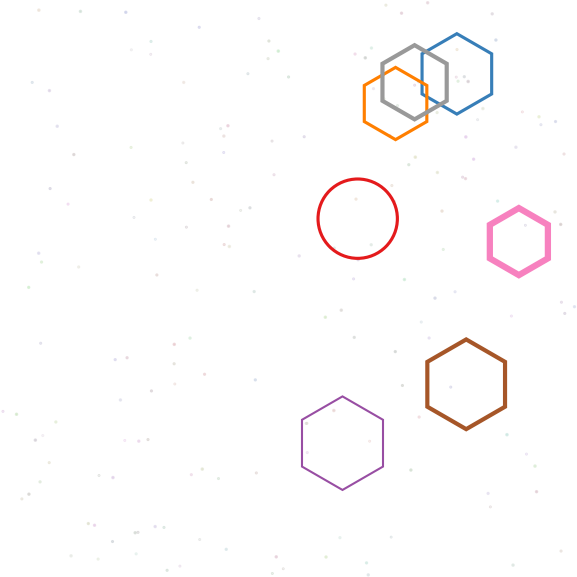[{"shape": "circle", "thickness": 1.5, "radius": 0.34, "center": [0.619, 0.62]}, {"shape": "hexagon", "thickness": 1.5, "radius": 0.35, "center": [0.791, 0.871]}, {"shape": "hexagon", "thickness": 1, "radius": 0.4, "center": [0.593, 0.232]}, {"shape": "hexagon", "thickness": 1.5, "radius": 0.31, "center": [0.685, 0.82]}, {"shape": "hexagon", "thickness": 2, "radius": 0.39, "center": [0.807, 0.334]}, {"shape": "hexagon", "thickness": 3, "radius": 0.29, "center": [0.898, 0.581]}, {"shape": "hexagon", "thickness": 2, "radius": 0.32, "center": [0.718, 0.857]}]